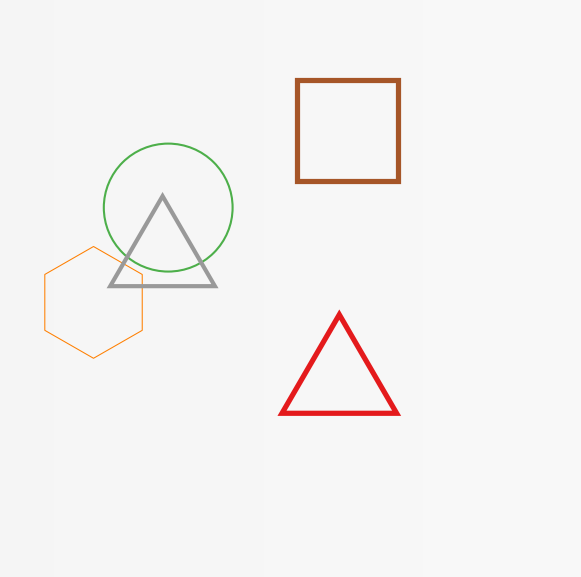[{"shape": "triangle", "thickness": 2.5, "radius": 0.57, "center": [0.584, 0.34]}, {"shape": "circle", "thickness": 1, "radius": 0.55, "center": [0.289, 0.64]}, {"shape": "hexagon", "thickness": 0.5, "radius": 0.48, "center": [0.161, 0.476]}, {"shape": "square", "thickness": 2.5, "radius": 0.43, "center": [0.597, 0.774]}, {"shape": "triangle", "thickness": 2, "radius": 0.52, "center": [0.28, 0.556]}]